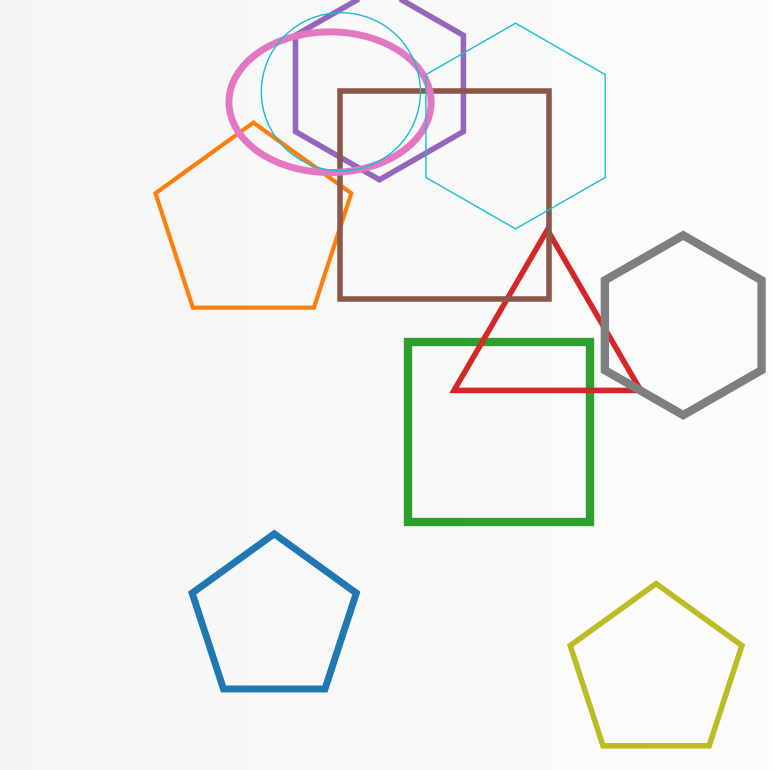[{"shape": "pentagon", "thickness": 2.5, "radius": 0.56, "center": [0.354, 0.195]}, {"shape": "pentagon", "thickness": 1.5, "radius": 0.66, "center": [0.327, 0.708]}, {"shape": "square", "thickness": 3, "radius": 0.59, "center": [0.644, 0.439]}, {"shape": "triangle", "thickness": 2, "radius": 0.7, "center": [0.706, 0.562]}, {"shape": "hexagon", "thickness": 2, "radius": 0.63, "center": [0.49, 0.892]}, {"shape": "square", "thickness": 2, "radius": 0.68, "center": [0.574, 0.747]}, {"shape": "oval", "thickness": 2.5, "radius": 0.65, "center": [0.426, 0.867]}, {"shape": "hexagon", "thickness": 3, "radius": 0.58, "center": [0.882, 0.578]}, {"shape": "pentagon", "thickness": 2, "radius": 0.58, "center": [0.847, 0.126]}, {"shape": "circle", "thickness": 0.5, "radius": 0.51, "center": [0.44, 0.881]}, {"shape": "hexagon", "thickness": 0.5, "radius": 0.67, "center": [0.665, 0.836]}]